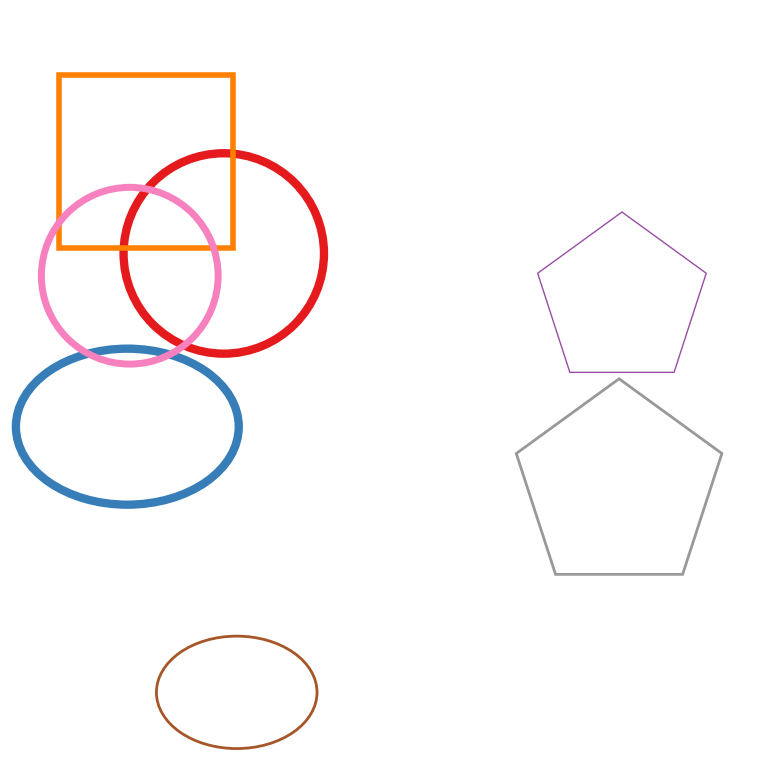[{"shape": "circle", "thickness": 3, "radius": 0.65, "center": [0.291, 0.671]}, {"shape": "oval", "thickness": 3, "radius": 0.72, "center": [0.165, 0.446]}, {"shape": "pentagon", "thickness": 0.5, "radius": 0.58, "center": [0.808, 0.61]}, {"shape": "square", "thickness": 2, "radius": 0.56, "center": [0.19, 0.79]}, {"shape": "oval", "thickness": 1, "radius": 0.52, "center": [0.307, 0.101]}, {"shape": "circle", "thickness": 2.5, "radius": 0.57, "center": [0.169, 0.642]}, {"shape": "pentagon", "thickness": 1, "radius": 0.7, "center": [0.804, 0.368]}]